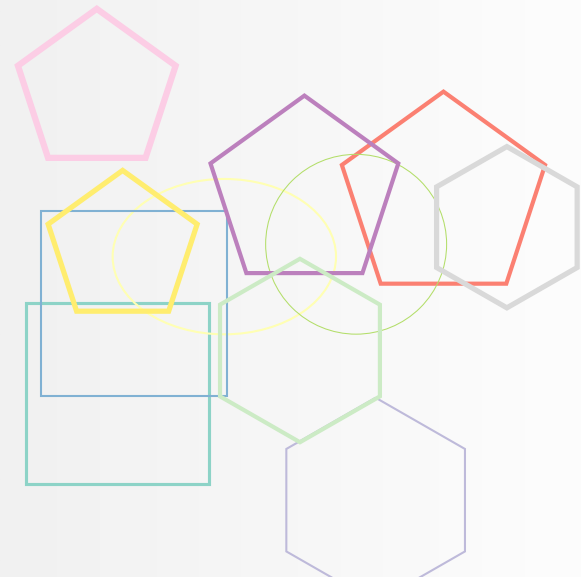[{"shape": "square", "thickness": 1.5, "radius": 0.78, "center": [0.202, 0.318]}, {"shape": "oval", "thickness": 1, "radius": 0.96, "center": [0.386, 0.555]}, {"shape": "hexagon", "thickness": 1, "radius": 0.89, "center": [0.646, 0.133]}, {"shape": "pentagon", "thickness": 2, "radius": 0.92, "center": [0.763, 0.657]}, {"shape": "square", "thickness": 1, "radius": 0.8, "center": [0.231, 0.474]}, {"shape": "circle", "thickness": 0.5, "radius": 0.78, "center": [0.613, 0.576]}, {"shape": "pentagon", "thickness": 3, "radius": 0.71, "center": [0.167, 0.841]}, {"shape": "hexagon", "thickness": 2.5, "radius": 0.7, "center": [0.872, 0.606]}, {"shape": "pentagon", "thickness": 2, "radius": 0.85, "center": [0.524, 0.664]}, {"shape": "hexagon", "thickness": 2, "radius": 0.79, "center": [0.516, 0.392]}, {"shape": "pentagon", "thickness": 2.5, "radius": 0.67, "center": [0.211, 0.569]}]